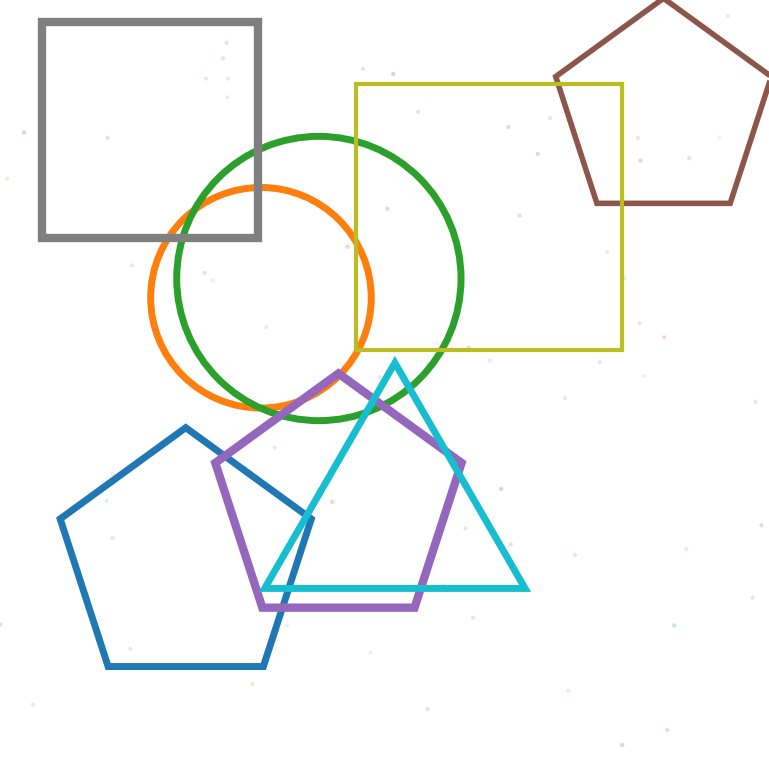[{"shape": "pentagon", "thickness": 2.5, "radius": 0.86, "center": [0.241, 0.273]}, {"shape": "circle", "thickness": 2.5, "radius": 0.72, "center": [0.339, 0.613]}, {"shape": "circle", "thickness": 2.5, "radius": 0.92, "center": [0.414, 0.638]}, {"shape": "pentagon", "thickness": 3, "radius": 0.84, "center": [0.44, 0.347]}, {"shape": "pentagon", "thickness": 2, "radius": 0.74, "center": [0.862, 0.855]}, {"shape": "square", "thickness": 3, "radius": 0.7, "center": [0.195, 0.831]}, {"shape": "square", "thickness": 1.5, "radius": 0.86, "center": [0.635, 0.719]}, {"shape": "triangle", "thickness": 2.5, "radius": 0.98, "center": [0.513, 0.333]}]